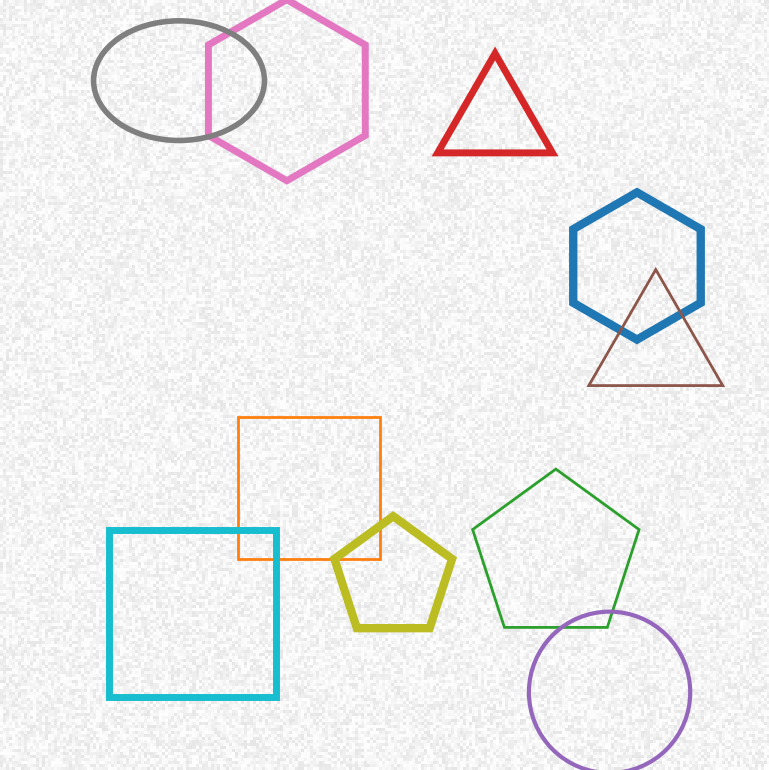[{"shape": "hexagon", "thickness": 3, "radius": 0.48, "center": [0.827, 0.655]}, {"shape": "square", "thickness": 1, "radius": 0.46, "center": [0.401, 0.366]}, {"shape": "pentagon", "thickness": 1, "radius": 0.57, "center": [0.722, 0.277]}, {"shape": "triangle", "thickness": 2.5, "radius": 0.43, "center": [0.643, 0.845]}, {"shape": "circle", "thickness": 1.5, "radius": 0.52, "center": [0.792, 0.101]}, {"shape": "triangle", "thickness": 1, "radius": 0.5, "center": [0.852, 0.549]}, {"shape": "hexagon", "thickness": 2.5, "radius": 0.59, "center": [0.373, 0.883]}, {"shape": "oval", "thickness": 2, "radius": 0.55, "center": [0.233, 0.895]}, {"shape": "pentagon", "thickness": 3, "radius": 0.4, "center": [0.511, 0.249]}, {"shape": "square", "thickness": 2.5, "radius": 0.54, "center": [0.25, 0.203]}]